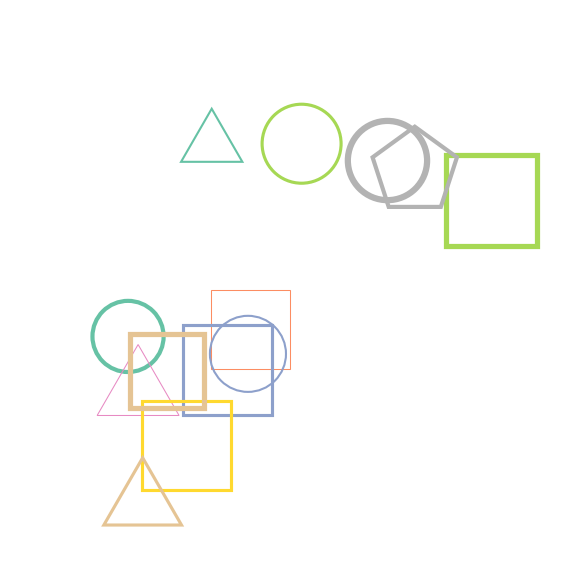[{"shape": "triangle", "thickness": 1, "radius": 0.31, "center": [0.367, 0.75]}, {"shape": "circle", "thickness": 2, "radius": 0.31, "center": [0.222, 0.417]}, {"shape": "square", "thickness": 0.5, "radius": 0.34, "center": [0.434, 0.429]}, {"shape": "circle", "thickness": 1, "radius": 0.33, "center": [0.429, 0.386]}, {"shape": "square", "thickness": 1.5, "radius": 0.39, "center": [0.394, 0.359]}, {"shape": "triangle", "thickness": 0.5, "radius": 0.41, "center": [0.239, 0.321]}, {"shape": "square", "thickness": 2.5, "radius": 0.39, "center": [0.851, 0.652]}, {"shape": "circle", "thickness": 1.5, "radius": 0.34, "center": [0.522, 0.75]}, {"shape": "square", "thickness": 1.5, "radius": 0.38, "center": [0.322, 0.228]}, {"shape": "square", "thickness": 2.5, "radius": 0.32, "center": [0.289, 0.357]}, {"shape": "triangle", "thickness": 1.5, "radius": 0.39, "center": [0.247, 0.129]}, {"shape": "pentagon", "thickness": 2, "radius": 0.38, "center": [0.718, 0.703]}, {"shape": "circle", "thickness": 3, "radius": 0.34, "center": [0.671, 0.721]}]